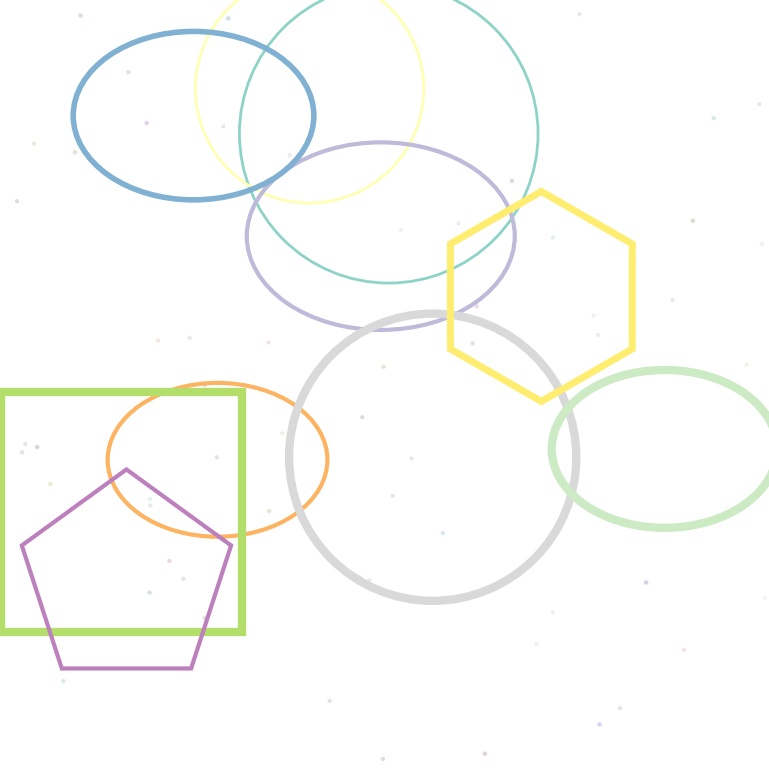[{"shape": "circle", "thickness": 1, "radius": 0.97, "center": [0.505, 0.826]}, {"shape": "circle", "thickness": 1, "radius": 0.74, "center": [0.402, 0.885]}, {"shape": "oval", "thickness": 1.5, "radius": 0.87, "center": [0.495, 0.693]}, {"shape": "oval", "thickness": 2, "radius": 0.78, "center": [0.251, 0.85]}, {"shape": "oval", "thickness": 1.5, "radius": 0.71, "center": [0.283, 0.403]}, {"shape": "square", "thickness": 3, "radius": 0.78, "center": [0.158, 0.335]}, {"shape": "circle", "thickness": 3, "radius": 0.93, "center": [0.562, 0.406]}, {"shape": "pentagon", "thickness": 1.5, "radius": 0.71, "center": [0.164, 0.247]}, {"shape": "oval", "thickness": 3, "radius": 0.73, "center": [0.863, 0.417]}, {"shape": "hexagon", "thickness": 2.5, "radius": 0.68, "center": [0.703, 0.615]}]